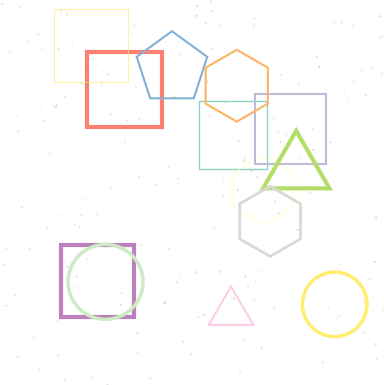[{"shape": "square", "thickness": 1, "radius": 0.44, "center": [0.604, 0.649]}, {"shape": "hexagon", "thickness": 0.5, "radius": 0.45, "center": [0.684, 0.507]}, {"shape": "square", "thickness": 1.5, "radius": 0.46, "center": [0.755, 0.665]}, {"shape": "square", "thickness": 3, "radius": 0.49, "center": [0.324, 0.768]}, {"shape": "pentagon", "thickness": 1.5, "radius": 0.48, "center": [0.447, 0.823]}, {"shape": "hexagon", "thickness": 1.5, "radius": 0.47, "center": [0.615, 0.777]}, {"shape": "triangle", "thickness": 3, "radius": 0.5, "center": [0.769, 0.561]}, {"shape": "triangle", "thickness": 1.5, "radius": 0.33, "center": [0.6, 0.19]}, {"shape": "hexagon", "thickness": 2, "radius": 0.46, "center": [0.702, 0.425]}, {"shape": "square", "thickness": 3, "radius": 0.47, "center": [0.253, 0.269]}, {"shape": "circle", "thickness": 2.5, "radius": 0.49, "center": [0.274, 0.268]}, {"shape": "square", "thickness": 0.5, "radius": 0.48, "center": [0.236, 0.882]}, {"shape": "circle", "thickness": 2.5, "radius": 0.42, "center": [0.869, 0.21]}]